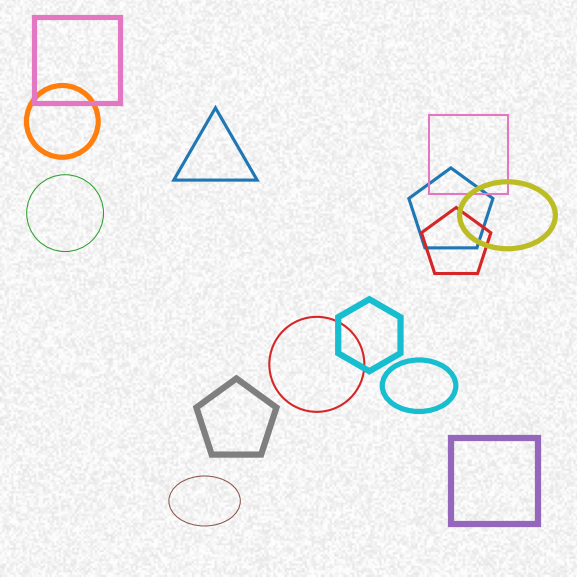[{"shape": "triangle", "thickness": 1.5, "radius": 0.42, "center": [0.373, 0.729]}, {"shape": "pentagon", "thickness": 1.5, "radius": 0.38, "center": [0.781, 0.632]}, {"shape": "circle", "thickness": 2.5, "radius": 0.31, "center": [0.108, 0.789]}, {"shape": "circle", "thickness": 0.5, "radius": 0.33, "center": [0.113, 0.63]}, {"shape": "pentagon", "thickness": 1.5, "radius": 0.32, "center": [0.79, 0.577]}, {"shape": "circle", "thickness": 1, "radius": 0.41, "center": [0.549, 0.368]}, {"shape": "square", "thickness": 3, "radius": 0.38, "center": [0.856, 0.166]}, {"shape": "oval", "thickness": 0.5, "radius": 0.31, "center": [0.354, 0.132]}, {"shape": "square", "thickness": 2.5, "radius": 0.37, "center": [0.133, 0.895]}, {"shape": "square", "thickness": 1, "radius": 0.34, "center": [0.812, 0.732]}, {"shape": "pentagon", "thickness": 3, "radius": 0.36, "center": [0.409, 0.271]}, {"shape": "oval", "thickness": 2.5, "radius": 0.41, "center": [0.879, 0.626]}, {"shape": "oval", "thickness": 2.5, "radius": 0.32, "center": [0.726, 0.331]}, {"shape": "hexagon", "thickness": 3, "radius": 0.31, "center": [0.64, 0.419]}]